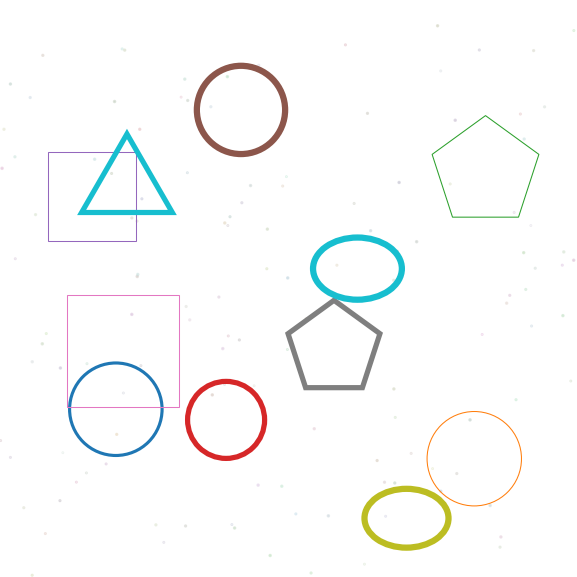[{"shape": "circle", "thickness": 1.5, "radius": 0.4, "center": [0.201, 0.291]}, {"shape": "circle", "thickness": 0.5, "radius": 0.41, "center": [0.821, 0.205]}, {"shape": "pentagon", "thickness": 0.5, "radius": 0.49, "center": [0.841, 0.702]}, {"shape": "circle", "thickness": 2.5, "radius": 0.33, "center": [0.392, 0.272]}, {"shape": "square", "thickness": 0.5, "radius": 0.38, "center": [0.159, 0.659]}, {"shape": "circle", "thickness": 3, "radius": 0.38, "center": [0.417, 0.809]}, {"shape": "square", "thickness": 0.5, "radius": 0.48, "center": [0.213, 0.391]}, {"shape": "pentagon", "thickness": 2.5, "radius": 0.42, "center": [0.578, 0.395]}, {"shape": "oval", "thickness": 3, "radius": 0.36, "center": [0.704, 0.102]}, {"shape": "triangle", "thickness": 2.5, "radius": 0.45, "center": [0.22, 0.676]}, {"shape": "oval", "thickness": 3, "radius": 0.38, "center": [0.619, 0.534]}]